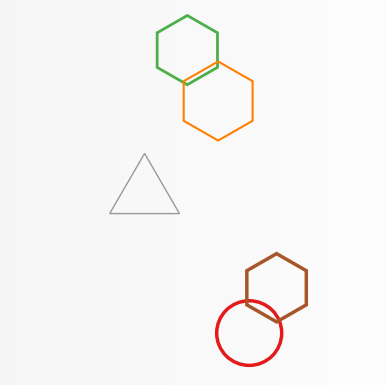[{"shape": "circle", "thickness": 2.5, "radius": 0.42, "center": [0.643, 0.135]}, {"shape": "hexagon", "thickness": 2, "radius": 0.45, "center": [0.483, 0.87]}, {"shape": "hexagon", "thickness": 1.5, "radius": 0.51, "center": [0.563, 0.738]}, {"shape": "hexagon", "thickness": 2.5, "radius": 0.44, "center": [0.714, 0.253]}, {"shape": "triangle", "thickness": 1, "radius": 0.52, "center": [0.373, 0.497]}]